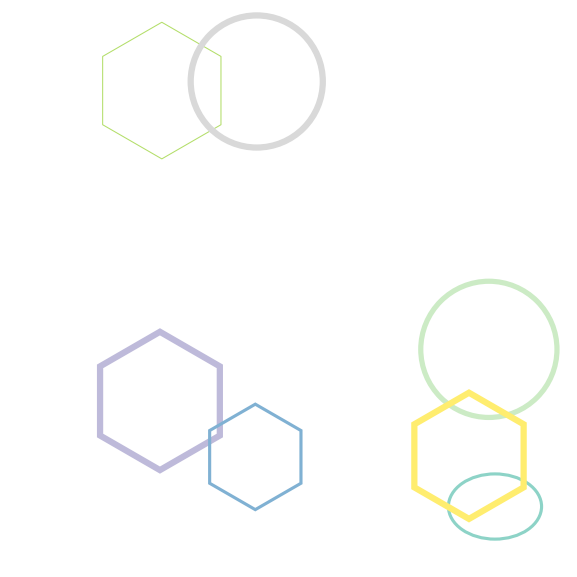[{"shape": "oval", "thickness": 1.5, "radius": 0.4, "center": [0.857, 0.122]}, {"shape": "hexagon", "thickness": 3, "radius": 0.6, "center": [0.277, 0.305]}, {"shape": "hexagon", "thickness": 1.5, "radius": 0.46, "center": [0.442, 0.208]}, {"shape": "hexagon", "thickness": 0.5, "radius": 0.59, "center": [0.28, 0.842]}, {"shape": "circle", "thickness": 3, "radius": 0.57, "center": [0.445, 0.858]}, {"shape": "circle", "thickness": 2.5, "radius": 0.59, "center": [0.847, 0.394]}, {"shape": "hexagon", "thickness": 3, "radius": 0.55, "center": [0.812, 0.21]}]